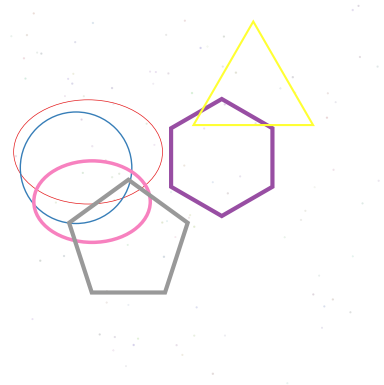[{"shape": "oval", "thickness": 0.5, "radius": 0.97, "center": [0.229, 0.605]}, {"shape": "circle", "thickness": 1, "radius": 0.72, "center": [0.198, 0.564]}, {"shape": "hexagon", "thickness": 3, "radius": 0.76, "center": [0.576, 0.591]}, {"shape": "triangle", "thickness": 1.5, "radius": 0.9, "center": [0.658, 0.765]}, {"shape": "oval", "thickness": 2.5, "radius": 0.76, "center": [0.239, 0.476]}, {"shape": "pentagon", "thickness": 3, "radius": 0.81, "center": [0.333, 0.371]}]